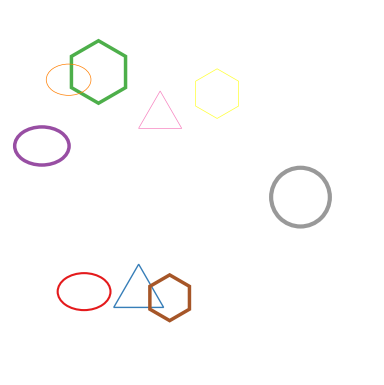[{"shape": "oval", "thickness": 1.5, "radius": 0.34, "center": [0.218, 0.243]}, {"shape": "triangle", "thickness": 1, "radius": 0.37, "center": [0.36, 0.239]}, {"shape": "hexagon", "thickness": 2.5, "radius": 0.41, "center": [0.256, 0.813]}, {"shape": "oval", "thickness": 2.5, "radius": 0.35, "center": [0.109, 0.621]}, {"shape": "oval", "thickness": 0.5, "radius": 0.29, "center": [0.178, 0.793]}, {"shape": "hexagon", "thickness": 0.5, "radius": 0.32, "center": [0.564, 0.757]}, {"shape": "hexagon", "thickness": 2.5, "radius": 0.3, "center": [0.441, 0.227]}, {"shape": "triangle", "thickness": 0.5, "radius": 0.32, "center": [0.416, 0.699]}, {"shape": "circle", "thickness": 3, "radius": 0.38, "center": [0.78, 0.488]}]